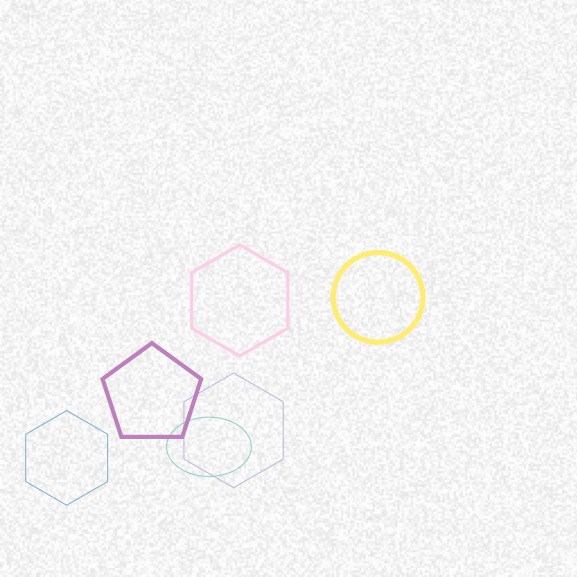[{"shape": "oval", "thickness": 0.5, "radius": 0.37, "center": [0.362, 0.225]}, {"shape": "hexagon", "thickness": 0.5, "radius": 0.5, "center": [0.404, 0.254]}, {"shape": "hexagon", "thickness": 0.5, "radius": 0.41, "center": [0.115, 0.206]}, {"shape": "hexagon", "thickness": 1.5, "radius": 0.48, "center": [0.415, 0.479]}, {"shape": "pentagon", "thickness": 2, "radius": 0.45, "center": [0.263, 0.315]}, {"shape": "circle", "thickness": 2.5, "radius": 0.39, "center": [0.655, 0.484]}]